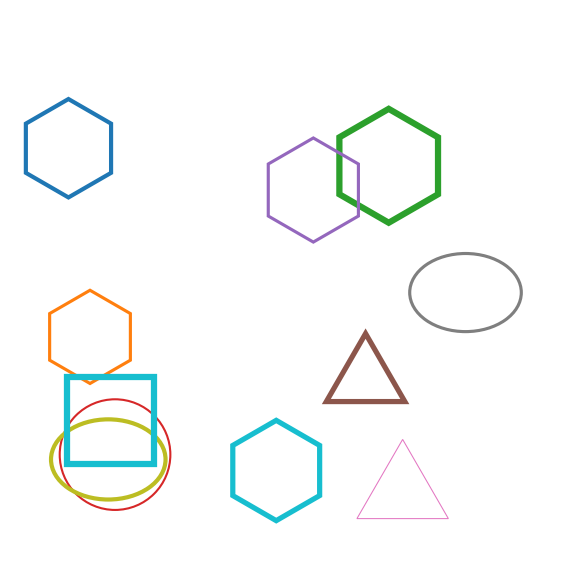[{"shape": "hexagon", "thickness": 2, "radius": 0.43, "center": [0.119, 0.742]}, {"shape": "hexagon", "thickness": 1.5, "radius": 0.4, "center": [0.156, 0.416]}, {"shape": "hexagon", "thickness": 3, "radius": 0.49, "center": [0.673, 0.712]}, {"shape": "circle", "thickness": 1, "radius": 0.48, "center": [0.199, 0.212]}, {"shape": "hexagon", "thickness": 1.5, "radius": 0.45, "center": [0.543, 0.67]}, {"shape": "triangle", "thickness": 2.5, "radius": 0.39, "center": [0.633, 0.343]}, {"shape": "triangle", "thickness": 0.5, "radius": 0.46, "center": [0.697, 0.147]}, {"shape": "oval", "thickness": 1.5, "radius": 0.48, "center": [0.806, 0.493]}, {"shape": "oval", "thickness": 2, "radius": 0.5, "center": [0.187, 0.204]}, {"shape": "square", "thickness": 3, "radius": 0.38, "center": [0.191, 0.27]}, {"shape": "hexagon", "thickness": 2.5, "radius": 0.43, "center": [0.478, 0.184]}]